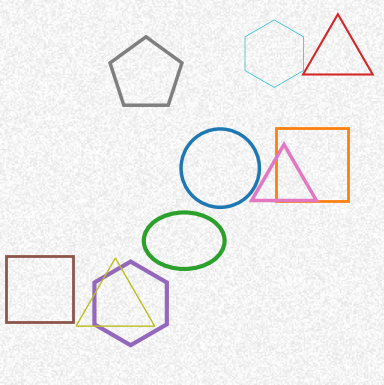[{"shape": "circle", "thickness": 2.5, "radius": 0.51, "center": [0.572, 0.563]}, {"shape": "square", "thickness": 2, "radius": 0.47, "center": [0.81, 0.573]}, {"shape": "oval", "thickness": 3, "radius": 0.52, "center": [0.478, 0.375]}, {"shape": "triangle", "thickness": 1.5, "radius": 0.52, "center": [0.878, 0.859]}, {"shape": "hexagon", "thickness": 3, "radius": 0.54, "center": [0.339, 0.212]}, {"shape": "square", "thickness": 2, "radius": 0.43, "center": [0.103, 0.249]}, {"shape": "triangle", "thickness": 2.5, "radius": 0.49, "center": [0.738, 0.528]}, {"shape": "pentagon", "thickness": 2.5, "radius": 0.49, "center": [0.379, 0.806]}, {"shape": "triangle", "thickness": 1, "radius": 0.59, "center": [0.3, 0.212]}, {"shape": "hexagon", "thickness": 0.5, "radius": 0.44, "center": [0.712, 0.861]}]